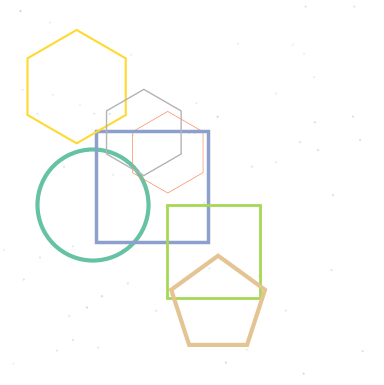[{"shape": "circle", "thickness": 3, "radius": 0.72, "center": [0.242, 0.468]}, {"shape": "hexagon", "thickness": 0.5, "radius": 0.53, "center": [0.436, 0.605]}, {"shape": "square", "thickness": 2.5, "radius": 0.73, "center": [0.394, 0.516]}, {"shape": "square", "thickness": 2, "radius": 0.6, "center": [0.555, 0.347]}, {"shape": "hexagon", "thickness": 1.5, "radius": 0.74, "center": [0.199, 0.775]}, {"shape": "pentagon", "thickness": 3, "radius": 0.64, "center": [0.566, 0.208]}, {"shape": "hexagon", "thickness": 1, "radius": 0.56, "center": [0.374, 0.656]}]